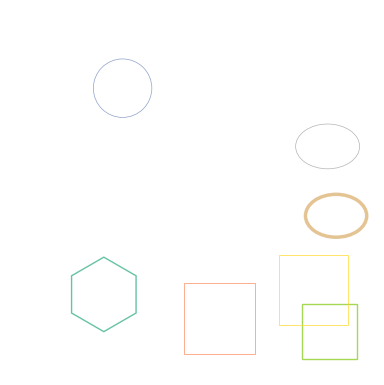[{"shape": "hexagon", "thickness": 1, "radius": 0.48, "center": [0.27, 0.235]}, {"shape": "square", "thickness": 0.5, "radius": 0.46, "center": [0.57, 0.172]}, {"shape": "circle", "thickness": 0.5, "radius": 0.38, "center": [0.318, 0.771]}, {"shape": "square", "thickness": 1, "radius": 0.36, "center": [0.855, 0.14]}, {"shape": "square", "thickness": 0.5, "radius": 0.45, "center": [0.814, 0.246]}, {"shape": "oval", "thickness": 2.5, "radius": 0.4, "center": [0.873, 0.44]}, {"shape": "oval", "thickness": 0.5, "radius": 0.42, "center": [0.851, 0.62]}]